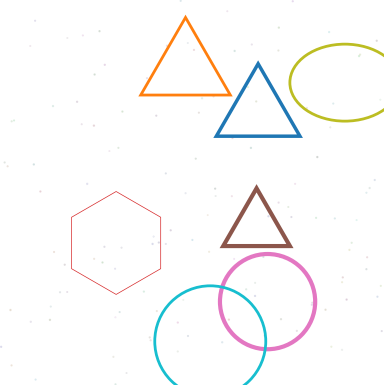[{"shape": "triangle", "thickness": 2.5, "radius": 0.63, "center": [0.67, 0.709]}, {"shape": "triangle", "thickness": 2, "radius": 0.67, "center": [0.482, 0.82]}, {"shape": "hexagon", "thickness": 0.5, "radius": 0.67, "center": [0.302, 0.369]}, {"shape": "triangle", "thickness": 3, "radius": 0.5, "center": [0.666, 0.411]}, {"shape": "circle", "thickness": 3, "radius": 0.62, "center": [0.695, 0.217]}, {"shape": "oval", "thickness": 2, "radius": 0.71, "center": [0.896, 0.785]}, {"shape": "circle", "thickness": 2, "radius": 0.72, "center": [0.546, 0.113]}]